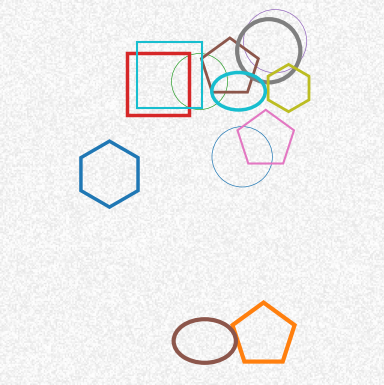[{"shape": "circle", "thickness": 0.5, "radius": 0.39, "center": [0.629, 0.593]}, {"shape": "hexagon", "thickness": 2.5, "radius": 0.43, "center": [0.284, 0.548]}, {"shape": "pentagon", "thickness": 3, "radius": 0.42, "center": [0.685, 0.129]}, {"shape": "circle", "thickness": 0.5, "radius": 0.36, "center": [0.518, 0.788]}, {"shape": "square", "thickness": 2.5, "radius": 0.4, "center": [0.411, 0.782]}, {"shape": "circle", "thickness": 0.5, "radius": 0.41, "center": [0.714, 0.893]}, {"shape": "pentagon", "thickness": 2, "radius": 0.39, "center": [0.597, 0.824]}, {"shape": "oval", "thickness": 3, "radius": 0.4, "center": [0.532, 0.114]}, {"shape": "pentagon", "thickness": 1.5, "radius": 0.39, "center": [0.69, 0.638]}, {"shape": "circle", "thickness": 3, "radius": 0.41, "center": [0.698, 0.868]}, {"shape": "hexagon", "thickness": 2, "radius": 0.31, "center": [0.749, 0.771]}, {"shape": "square", "thickness": 1.5, "radius": 0.43, "center": [0.44, 0.805]}, {"shape": "oval", "thickness": 2.5, "radius": 0.35, "center": [0.62, 0.763]}]